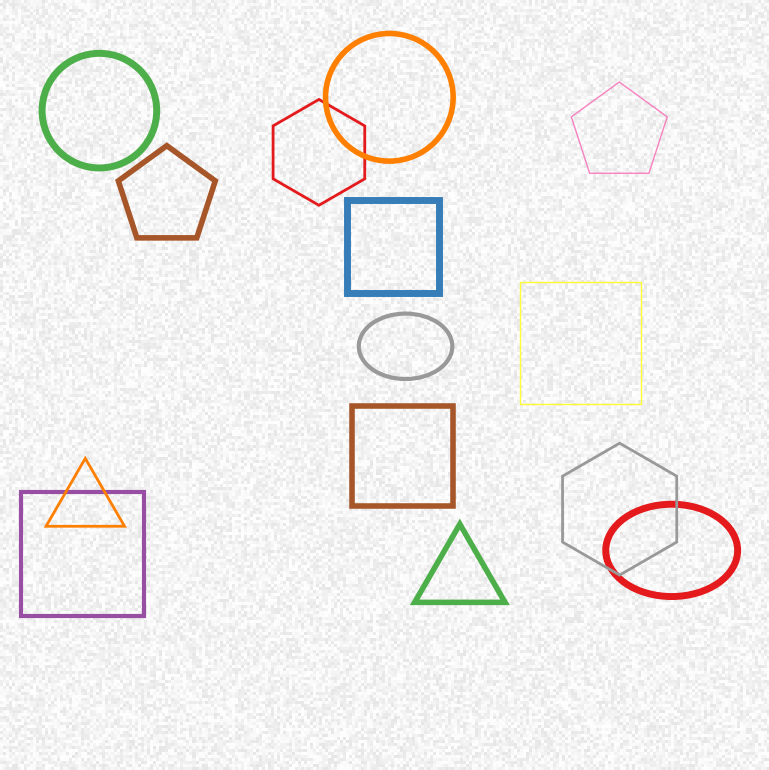[{"shape": "oval", "thickness": 2.5, "radius": 0.43, "center": [0.872, 0.285]}, {"shape": "hexagon", "thickness": 1, "radius": 0.34, "center": [0.414, 0.802]}, {"shape": "square", "thickness": 2.5, "radius": 0.3, "center": [0.51, 0.68]}, {"shape": "triangle", "thickness": 2, "radius": 0.34, "center": [0.597, 0.252]}, {"shape": "circle", "thickness": 2.5, "radius": 0.37, "center": [0.129, 0.856]}, {"shape": "square", "thickness": 1.5, "radius": 0.4, "center": [0.107, 0.28]}, {"shape": "circle", "thickness": 2, "radius": 0.41, "center": [0.506, 0.874]}, {"shape": "triangle", "thickness": 1, "radius": 0.29, "center": [0.111, 0.346]}, {"shape": "square", "thickness": 0.5, "radius": 0.4, "center": [0.754, 0.555]}, {"shape": "square", "thickness": 2, "radius": 0.33, "center": [0.523, 0.408]}, {"shape": "pentagon", "thickness": 2, "radius": 0.33, "center": [0.217, 0.745]}, {"shape": "pentagon", "thickness": 0.5, "radius": 0.33, "center": [0.804, 0.828]}, {"shape": "hexagon", "thickness": 1, "radius": 0.43, "center": [0.805, 0.339]}, {"shape": "oval", "thickness": 1.5, "radius": 0.3, "center": [0.527, 0.55]}]